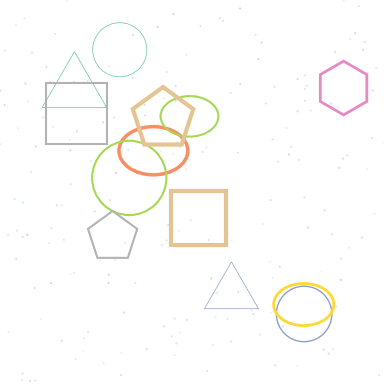[{"shape": "circle", "thickness": 0.5, "radius": 0.35, "center": [0.311, 0.871]}, {"shape": "triangle", "thickness": 0.5, "radius": 0.48, "center": [0.193, 0.769]}, {"shape": "oval", "thickness": 2.5, "radius": 0.45, "center": [0.398, 0.608]}, {"shape": "triangle", "thickness": 0.5, "radius": 0.41, "center": [0.601, 0.239]}, {"shape": "circle", "thickness": 1, "radius": 0.36, "center": [0.79, 0.185]}, {"shape": "hexagon", "thickness": 2, "radius": 0.35, "center": [0.892, 0.771]}, {"shape": "circle", "thickness": 1.5, "radius": 0.48, "center": [0.336, 0.538]}, {"shape": "oval", "thickness": 1.5, "radius": 0.38, "center": [0.492, 0.698]}, {"shape": "oval", "thickness": 2, "radius": 0.39, "center": [0.789, 0.209]}, {"shape": "square", "thickness": 3, "radius": 0.35, "center": [0.515, 0.433]}, {"shape": "pentagon", "thickness": 3, "radius": 0.41, "center": [0.423, 0.691]}, {"shape": "pentagon", "thickness": 1.5, "radius": 0.34, "center": [0.293, 0.385]}, {"shape": "square", "thickness": 1.5, "radius": 0.4, "center": [0.2, 0.705]}]